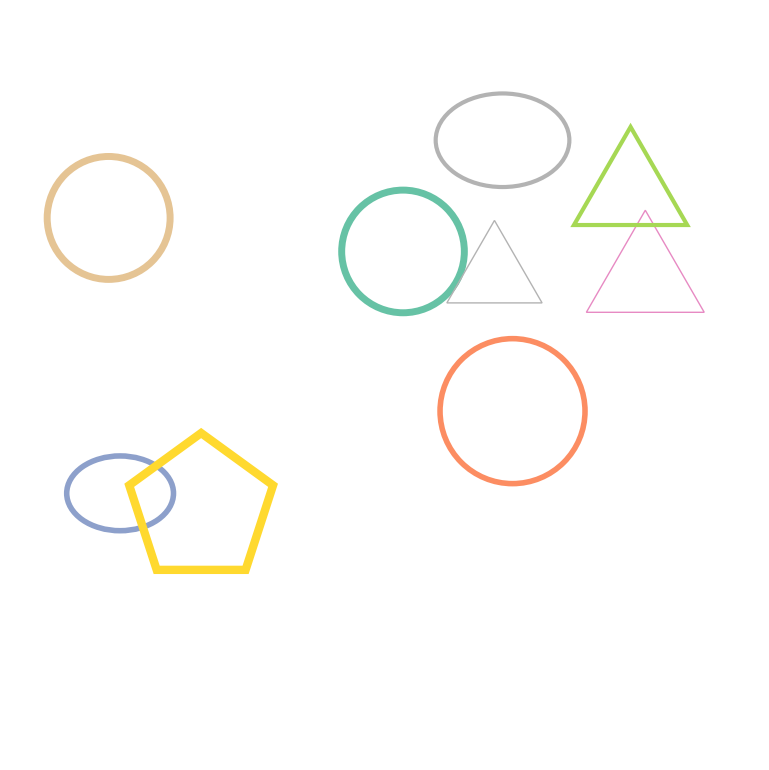[{"shape": "circle", "thickness": 2.5, "radius": 0.4, "center": [0.523, 0.673]}, {"shape": "circle", "thickness": 2, "radius": 0.47, "center": [0.666, 0.466]}, {"shape": "oval", "thickness": 2, "radius": 0.35, "center": [0.156, 0.359]}, {"shape": "triangle", "thickness": 0.5, "radius": 0.44, "center": [0.838, 0.639]}, {"shape": "triangle", "thickness": 1.5, "radius": 0.42, "center": [0.819, 0.75]}, {"shape": "pentagon", "thickness": 3, "radius": 0.49, "center": [0.261, 0.339]}, {"shape": "circle", "thickness": 2.5, "radius": 0.4, "center": [0.141, 0.717]}, {"shape": "triangle", "thickness": 0.5, "radius": 0.36, "center": [0.642, 0.642]}, {"shape": "oval", "thickness": 1.5, "radius": 0.43, "center": [0.653, 0.818]}]